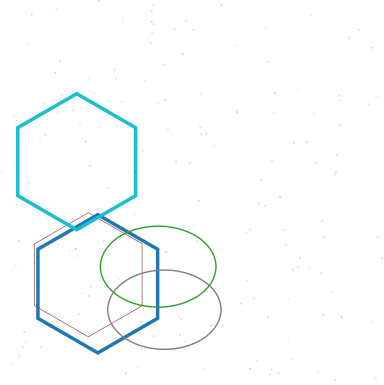[{"shape": "hexagon", "thickness": 2.5, "radius": 0.9, "center": [0.254, 0.263]}, {"shape": "oval", "thickness": 1, "radius": 0.75, "center": [0.411, 0.307]}, {"shape": "hexagon", "thickness": 0.5, "radius": 0.81, "center": [0.23, 0.286]}, {"shape": "oval", "thickness": 1, "radius": 0.74, "center": [0.427, 0.196]}, {"shape": "hexagon", "thickness": 2.5, "radius": 0.88, "center": [0.199, 0.58]}]